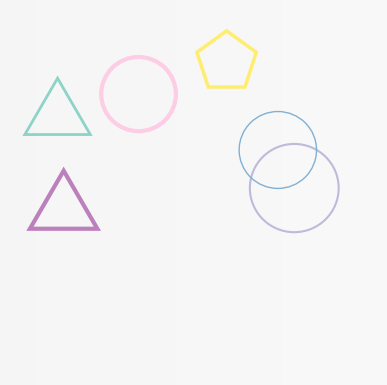[{"shape": "triangle", "thickness": 2, "radius": 0.49, "center": [0.149, 0.699]}, {"shape": "circle", "thickness": 1.5, "radius": 0.57, "center": [0.759, 0.512]}, {"shape": "circle", "thickness": 1, "radius": 0.5, "center": [0.717, 0.61]}, {"shape": "circle", "thickness": 3, "radius": 0.48, "center": [0.358, 0.756]}, {"shape": "triangle", "thickness": 3, "radius": 0.5, "center": [0.164, 0.456]}, {"shape": "pentagon", "thickness": 2.5, "radius": 0.4, "center": [0.585, 0.839]}]